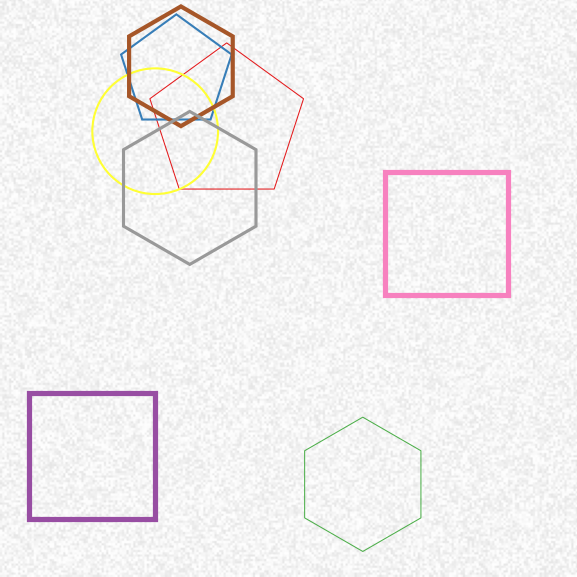[{"shape": "pentagon", "thickness": 0.5, "radius": 0.7, "center": [0.393, 0.785]}, {"shape": "pentagon", "thickness": 1, "radius": 0.5, "center": [0.305, 0.874]}, {"shape": "hexagon", "thickness": 0.5, "radius": 0.58, "center": [0.628, 0.16]}, {"shape": "square", "thickness": 2.5, "radius": 0.54, "center": [0.159, 0.21]}, {"shape": "circle", "thickness": 1, "radius": 0.54, "center": [0.269, 0.772]}, {"shape": "hexagon", "thickness": 2, "radius": 0.52, "center": [0.313, 0.884]}, {"shape": "square", "thickness": 2.5, "radius": 0.53, "center": [0.772, 0.595]}, {"shape": "hexagon", "thickness": 1.5, "radius": 0.66, "center": [0.329, 0.674]}]